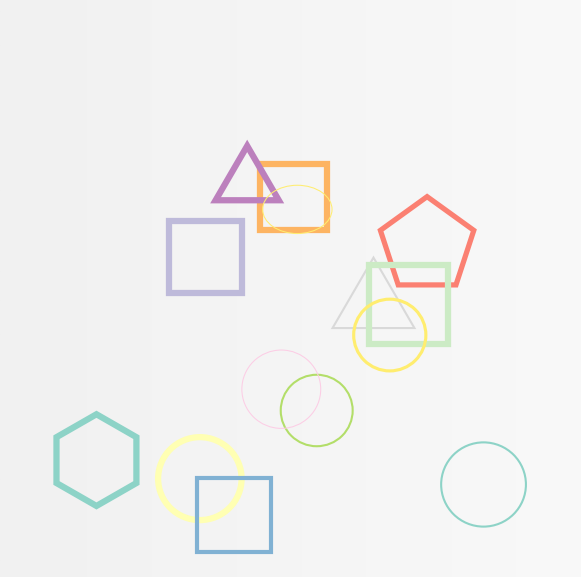[{"shape": "hexagon", "thickness": 3, "radius": 0.4, "center": [0.166, 0.202]}, {"shape": "circle", "thickness": 1, "radius": 0.36, "center": [0.832, 0.16]}, {"shape": "circle", "thickness": 3, "radius": 0.36, "center": [0.344, 0.17]}, {"shape": "square", "thickness": 3, "radius": 0.31, "center": [0.354, 0.554]}, {"shape": "pentagon", "thickness": 2.5, "radius": 0.42, "center": [0.735, 0.574]}, {"shape": "square", "thickness": 2, "radius": 0.32, "center": [0.403, 0.107]}, {"shape": "square", "thickness": 3, "radius": 0.29, "center": [0.505, 0.658]}, {"shape": "circle", "thickness": 1, "radius": 0.31, "center": [0.545, 0.288]}, {"shape": "circle", "thickness": 0.5, "radius": 0.34, "center": [0.484, 0.325]}, {"shape": "triangle", "thickness": 1, "radius": 0.41, "center": [0.643, 0.472]}, {"shape": "triangle", "thickness": 3, "radius": 0.31, "center": [0.425, 0.684]}, {"shape": "square", "thickness": 3, "radius": 0.34, "center": [0.702, 0.472]}, {"shape": "circle", "thickness": 1.5, "radius": 0.31, "center": [0.671, 0.419]}, {"shape": "oval", "thickness": 0.5, "radius": 0.3, "center": [0.512, 0.637]}]